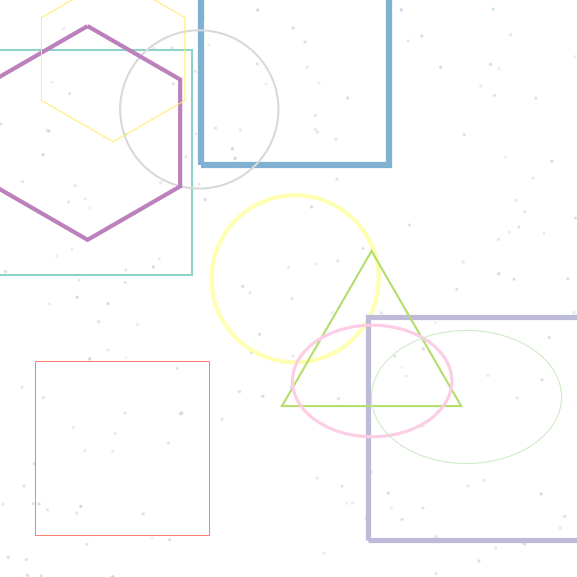[{"shape": "square", "thickness": 1, "radius": 0.97, "center": [0.138, 0.718]}, {"shape": "circle", "thickness": 2, "radius": 0.72, "center": [0.511, 0.516]}, {"shape": "square", "thickness": 2.5, "radius": 0.97, "center": [0.83, 0.258]}, {"shape": "square", "thickness": 0.5, "radius": 0.75, "center": [0.211, 0.223]}, {"shape": "square", "thickness": 3, "radius": 0.81, "center": [0.511, 0.875]}, {"shape": "triangle", "thickness": 1, "radius": 0.9, "center": [0.643, 0.386]}, {"shape": "oval", "thickness": 1.5, "radius": 0.69, "center": [0.644, 0.339]}, {"shape": "circle", "thickness": 1, "radius": 0.69, "center": [0.345, 0.81]}, {"shape": "hexagon", "thickness": 2, "radius": 0.93, "center": [0.152, 0.769]}, {"shape": "oval", "thickness": 0.5, "radius": 0.82, "center": [0.808, 0.312]}, {"shape": "hexagon", "thickness": 0.5, "radius": 0.72, "center": [0.196, 0.897]}]